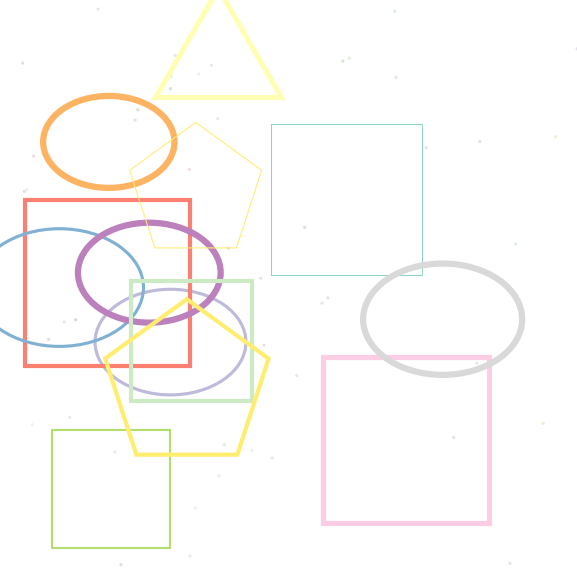[{"shape": "square", "thickness": 0.5, "radius": 0.65, "center": [0.6, 0.654]}, {"shape": "triangle", "thickness": 2.5, "radius": 0.63, "center": [0.378, 0.893]}, {"shape": "oval", "thickness": 1.5, "radius": 0.65, "center": [0.295, 0.407]}, {"shape": "square", "thickness": 2, "radius": 0.72, "center": [0.186, 0.509]}, {"shape": "oval", "thickness": 1.5, "radius": 0.73, "center": [0.103, 0.501]}, {"shape": "oval", "thickness": 3, "radius": 0.57, "center": [0.188, 0.753]}, {"shape": "square", "thickness": 1, "radius": 0.51, "center": [0.193, 0.152]}, {"shape": "square", "thickness": 2.5, "radius": 0.72, "center": [0.703, 0.237]}, {"shape": "oval", "thickness": 3, "radius": 0.69, "center": [0.766, 0.446]}, {"shape": "oval", "thickness": 3, "radius": 0.62, "center": [0.259, 0.527]}, {"shape": "square", "thickness": 2, "radius": 0.52, "center": [0.332, 0.409]}, {"shape": "pentagon", "thickness": 0.5, "radius": 0.6, "center": [0.339, 0.667]}, {"shape": "pentagon", "thickness": 2, "radius": 0.74, "center": [0.324, 0.332]}]